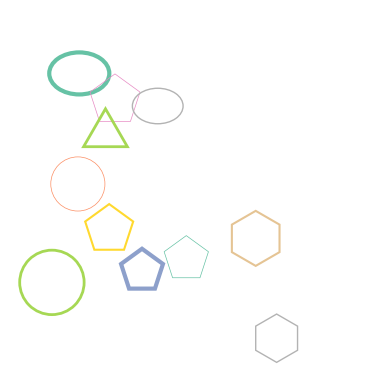[{"shape": "pentagon", "thickness": 0.5, "radius": 0.3, "center": [0.484, 0.328]}, {"shape": "oval", "thickness": 3, "radius": 0.39, "center": [0.206, 0.809]}, {"shape": "circle", "thickness": 0.5, "radius": 0.35, "center": [0.202, 0.522]}, {"shape": "pentagon", "thickness": 3, "radius": 0.29, "center": [0.369, 0.297]}, {"shape": "pentagon", "thickness": 0.5, "radius": 0.34, "center": [0.299, 0.74]}, {"shape": "triangle", "thickness": 2, "radius": 0.33, "center": [0.274, 0.652]}, {"shape": "circle", "thickness": 2, "radius": 0.42, "center": [0.135, 0.267]}, {"shape": "pentagon", "thickness": 1.5, "radius": 0.33, "center": [0.284, 0.404]}, {"shape": "hexagon", "thickness": 1.5, "radius": 0.36, "center": [0.664, 0.381]}, {"shape": "oval", "thickness": 1, "radius": 0.33, "center": [0.41, 0.725]}, {"shape": "hexagon", "thickness": 1, "radius": 0.31, "center": [0.719, 0.122]}]